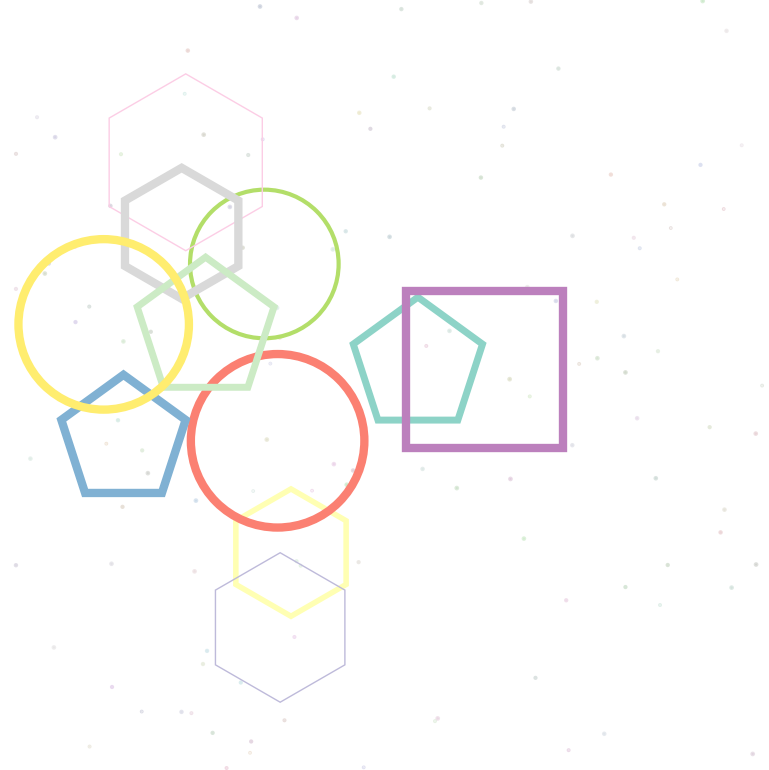[{"shape": "pentagon", "thickness": 2.5, "radius": 0.44, "center": [0.543, 0.526]}, {"shape": "hexagon", "thickness": 2, "radius": 0.41, "center": [0.378, 0.282]}, {"shape": "hexagon", "thickness": 0.5, "radius": 0.49, "center": [0.364, 0.185]}, {"shape": "circle", "thickness": 3, "radius": 0.56, "center": [0.361, 0.428]}, {"shape": "pentagon", "thickness": 3, "radius": 0.42, "center": [0.16, 0.428]}, {"shape": "circle", "thickness": 1.5, "radius": 0.48, "center": [0.343, 0.657]}, {"shape": "hexagon", "thickness": 0.5, "radius": 0.57, "center": [0.241, 0.789]}, {"shape": "hexagon", "thickness": 3, "radius": 0.43, "center": [0.236, 0.697]}, {"shape": "square", "thickness": 3, "radius": 0.51, "center": [0.629, 0.52]}, {"shape": "pentagon", "thickness": 2.5, "radius": 0.47, "center": [0.267, 0.573]}, {"shape": "circle", "thickness": 3, "radius": 0.55, "center": [0.135, 0.579]}]